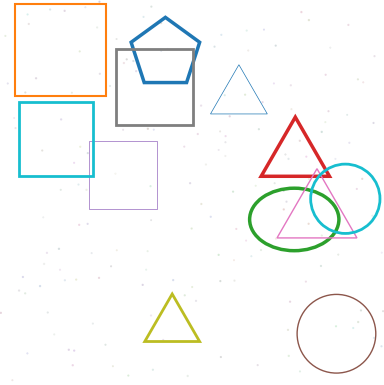[{"shape": "pentagon", "thickness": 2.5, "radius": 0.47, "center": [0.43, 0.861]}, {"shape": "triangle", "thickness": 0.5, "radius": 0.43, "center": [0.621, 0.747]}, {"shape": "square", "thickness": 1.5, "radius": 0.59, "center": [0.158, 0.87]}, {"shape": "oval", "thickness": 2.5, "radius": 0.58, "center": [0.764, 0.43]}, {"shape": "triangle", "thickness": 2.5, "radius": 0.51, "center": [0.767, 0.593]}, {"shape": "square", "thickness": 0.5, "radius": 0.44, "center": [0.32, 0.545]}, {"shape": "circle", "thickness": 1, "radius": 0.51, "center": [0.874, 0.133]}, {"shape": "triangle", "thickness": 1, "radius": 0.6, "center": [0.823, 0.442]}, {"shape": "square", "thickness": 2, "radius": 0.5, "center": [0.402, 0.774]}, {"shape": "triangle", "thickness": 2, "radius": 0.41, "center": [0.447, 0.154]}, {"shape": "square", "thickness": 2, "radius": 0.48, "center": [0.147, 0.64]}, {"shape": "circle", "thickness": 2, "radius": 0.45, "center": [0.897, 0.484]}]